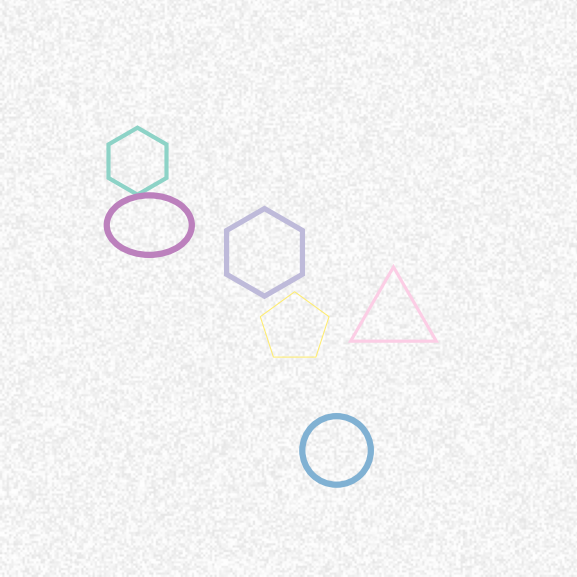[{"shape": "hexagon", "thickness": 2, "radius": 0.29, "center": [0.238, 0.72]}, {"shape": "hexagon", "thickness": 2.5, "radius": 0.38, "center": [0.458, 0.562]}, {"shape": "circle", "thickness": 3, "radius": 0.3, "center": [0.583, 0.219]}, {"shape": "triangle", "thickness": 1.5, "radius": 0.43, "center": [0.681, 0.451]}, {"shape": "oval", "thickness": 3, "radius": 0.37, "center": [0.259, 0.609]}, {"shape": "pentagon", "thickness": 0.5, "radius": 0.31, "center": [0.51, 0.431]}]